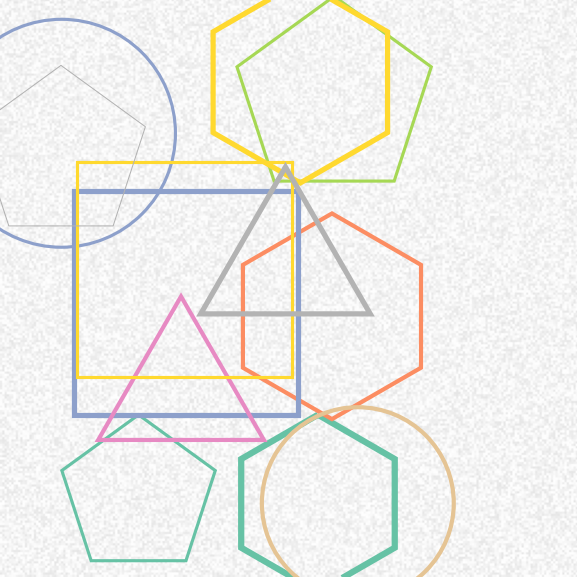[{"shape": "pentagon", "thickness": 1.5, "radius": 0.7, "center": [0.24, 0.141]}, {"shape": "hexagon", "thickness": 3, "radius": 0.77, "center": [0.551, 0.127]}, {"shape": "hexagon", "thickness": 2, "radius": 0.89, "center": [0.575, 0.451]}, {"shape": "square", "thickness": 2.5, "radius": 0.97, "center": [0.322, 0.474]}, {"shape": "circle", "thickness": 1.5, "radius": 0.99, "center": [0.106, 0.768]}, {"shape": "triangle", "thickness": 2, "radius": 0.83, "center": [0.313, 0.32]}, {"shape": "pentagon", "thickness": 1.5, "radius": 0.88, "center": [0.579, 0.829]}, {"shape": "square", "thickness": 1.5, "radius": 0.93, "center": [0.319, 0.533]}, {"shape": "hexagon", "thickness": 2.5, "radius": 0.87, "center": [0.52, 0.857]}, {"shape": "circle", "thickness": 2, "radius": 0.83, "center": [0.62, 0.128]}, {"shape": "pentagon", "thickness": 0.5, "radius": 0.77, "center": [0.106, 0.732]}, {"shape": "triangle", "thickness": 2.5, "radius": 0.85, "center": [0.494, 0.54]}]